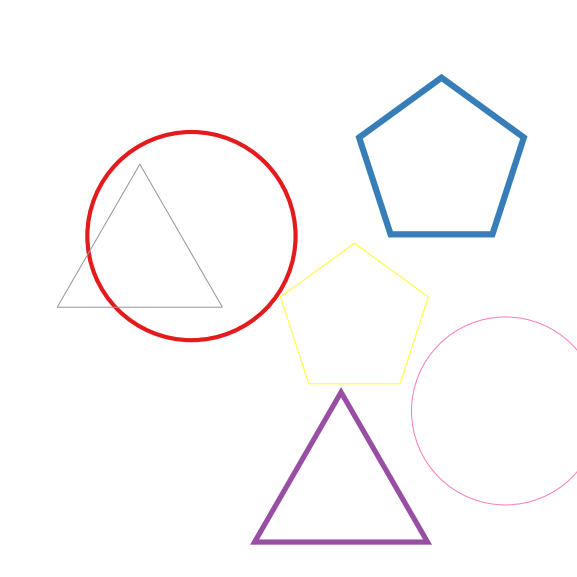[{"shape": "circle", "thickness": 2, "radius": 0.9, "center": [0.332, 0.59]}, {"shape": "pentagon", "thickness": 3, "radius": 0.75, "center": [0.765, 0.715]}, {"shape": "triangle", "thickness": 2.5, "radius": 0.86, "center": [0.591, 0.147]}, {"shape": "pentagon", "thickness": 0.5, "radius": 0.67, "center": [0.614, 0.443]}, {"shape": "circle", "thickness": 0.5, "radius": 0.81, "center": [0.875, 0.288]}, {"shape": "triangle", "thickness": 0.5, "radius": 0.83, "center": [0.242, 0.55]}]